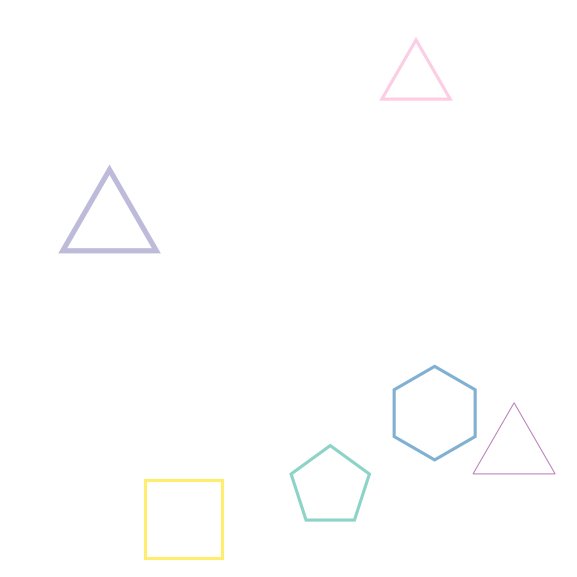[{"shape": "pentagon", "thickness": 1.5, "radius": 0.36, "center": [0.572, 0.156]}, {"shape": "triangle", "thickness": 2.5, "radius": 0.47, "center": [0.19, 0.612]}, {"shape": "hexagon", "thickness": 1.5, "radius": 0.4, "center": [0.753, 0.284]}, {"shape": "triangle", "thickness": 1.5, "radius": 0.34, "center": [0.72, 0.862]}, {"shape": "triangle", "thickness": 0.5, "radius": 0.41, "center": [0.89, 0.22]}, {"shape": "square", "thickness": 1.5, "radius": 0.34, "center": [0.318, 0.101]}]